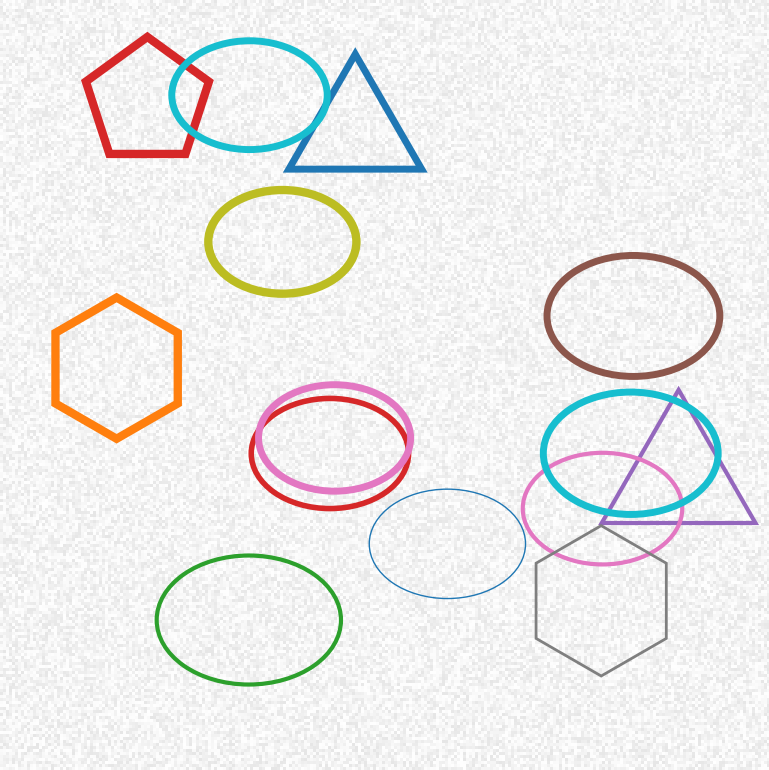[{"shape": "triangle", "thickness": 2.5, "radius": 0.5, "center": [0.461, 0.83]}, {"shape": "oval", "thickness": 0.5, "radius": 0.51, "center": [0.581, 0.294]}, {"shape": "hexagon", "thickness": 3, "radius": 0.46, "center": [0.151, 0.522]}, {"shape": "oval", "thickness": 1.5, "radius": 0.6, "center": [0.323, 0.195]}, {"shape": "pentagon", "thickness": 3, "radius": 0.42, "center": [0.191, 0.868]}, {"shape": "oval", "thickness": 2, "radius": 0.51, "center": [0.428, 0.411]}, {"shape": "triangle", "thickness": 1.5, "radius": 0.58, "center": [0.881, 0.378]}, {"shape": "oval", "thickness": 2.5, "radius": 0.56, "center": [0.823, 0.59]}, {"shape": "oval", "thickness": 2.5, "radius": 0.49, "center": [0.435, 0.431]}, {"shape": "oval", "thickness": 1.5, "radius": 0.52, "center": [0.782, 0.339]}, {"shape": "hexagon", "thickness": 1, "radius": 0.49, "center": [0.781, 0.22]}, {"shape": "oval", "thickness": 3, "radius": 0.48, "center": [0.367, 0.686]}, {"shape": "oval", "thickness": 2.5, "radius": 0.5, "center": [0.324, 0.876]}, {"shape": "oval", "thickness": 2.5, "radius": 0.57, "center": [0.819, 0.411]}]